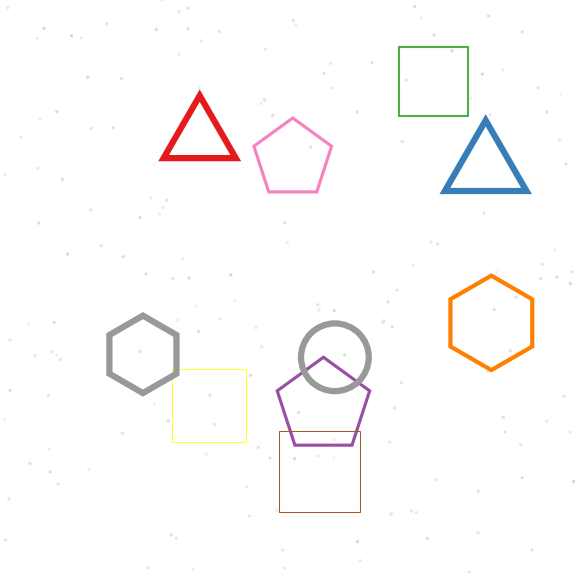[{"shape": "triangle", "thickness": 3, "radius": 0.36, "center": [0.346, 0.761]}, {"shape": "triangle", "thickness": 3, "radius": 0.41, "center": [0.841, 0.709]}, {"shape": "square", "thickness": 1, "radius": 0.3, "center": [0.75, 0.858]}, {"shape": "pentagon", "thickness": 1.5, "radius": 0.42, "center": [0.56, 0.296]}, {"shape": "hexagon", "thickness": 2, "radius": 0.41, "center": [0.851, 0.44]}, {"shape": "square", "thickness": 0.5, "radius": 0.32, "center": [0.363, 0.297]}, {"shape": "square", "thickness": 0.5, "radius": 0.35, "center": [0.554, 0.183]}, {"shape": "pentagon", "thickness": 1.5, "radius": 0.35, "center": [0.507, 0.724]}, {"shape": "hexagon", "thickness": 3, "radius": 0.34, "center": [0.247, 0.386]}, {"shape": "circle", "thickness": 3, "radius": 0.29, "center": [0.58, 0.38]}]